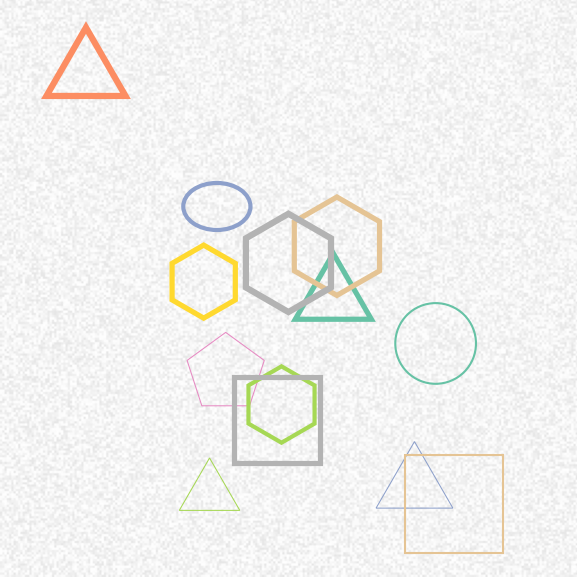[{"shape": "circle", "thickness": 1, "radius": 0.35, "center": [0.754, 0.404]}, {"shape": "triangle", "thickness": 2.5, "radius": 0.38, "center": [0.577, 0.484]}, {"shape": "triangle", "thickness": 3, "radius": 0.4, "center": [0.149, 0.872]}, {"shape": "triangle", "thickness": 0.5, "radius": 0.38, "center": [0.718, 0.158]}, {"shape": "oval", "thickness": 2, "radius": 0.29, "center": [0.376, 0.642]}, {"shape": "pentagon", "thickness": 0.5, "radius": 0.35, "center": [0.391, 0.353]}, {"shape": "hexagon", "thickness": 2, "radius": 0.33, "center": [0.487, 0.299]}, {"shape": "triangle", "thickness": 0.5, "radius": 0.3, "center": [0.363, 0.146]}, {"shape": "hexagon", "thickness": 2.5, "radius": 0.32, "center": [0.353, 0.511]}, {"shape": "square", "thickness": 1, "radius": 0.42, "center": [0.786, 0.126]}, {"shape": "hexagon", "thickness": 2.5, "radius": 0.43, "center": [0.583, 0.573]}, {"shape": "square", "thickness": 2.5, "radius": 0.37, "center": [0.48, 0.272]}, {"shape": "hexagon", "thickness": 3, "radius": 0.43, "center": [0.499, 0.544]}]